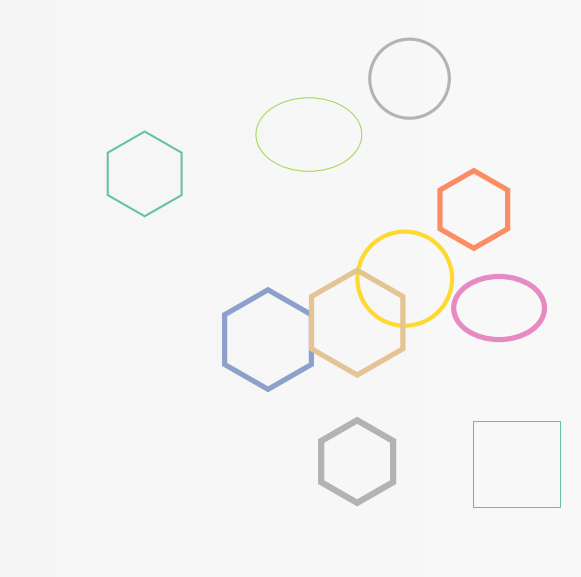[{"shape": "hexagon", "thickness": 1, "radius": 0.37, "center": [0.249, 0.698]}, {"shape": "square", "thickness": 0.5, "radius": 0.37, "center": [0.889, 0.195]}, {"shape": "hexagon", "thickness": 2.5, "radius": 0.34, "center": [0.815, 0.636]}, {"shape": "hexagon", "thickness": 2.5, "radius": 0.43, "center": [0.461, 0.411]}, {"shape": "oval", "thickness": 2.5, "radius": 0.39, "center": [0.859, 0.466]}, {"shape": "oval", "thickness": 0.5, "radius": 0.46, "center": [0.531, 0.766]}, {"shape": "circle", "thickness": 2, "radius": 0.41, "center": [0.696, 0.517]}, {"shape": "hexagon", "thickness": 2.5, "radius": 0.45, "center": [0.615, 0.44]}, {"shape": "hexagon", "thickness": 3, "radius": 0.36, "center": [0.614, 0.2]}, {"shape": "circle", "thickness": 1.5, "radius": 0.34, "center": [0.705, 0.863]}]